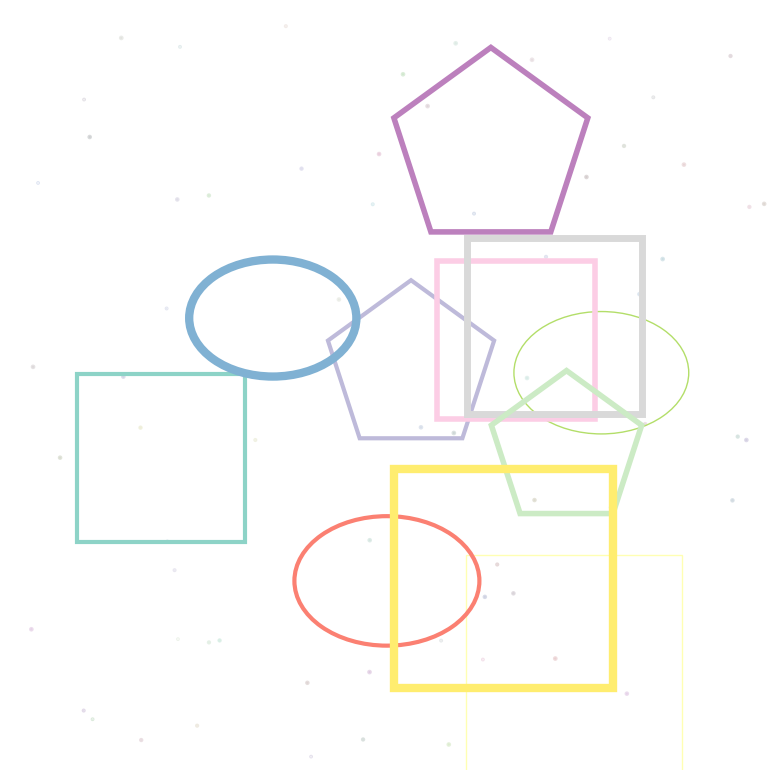[{"shape": "square", "thickness": 1.5, "radius": 0.55, "center": [0.21, 0.405]}, {"shape": "square", "thickness": 0.5, "radius": 0.7, "center": [0.746, 0.139]}, {"shape": "pentagon", "thickness": 1.5, "radius": 0.57, "center": [0.534, 0.523]}, {"shape": "oval", "thickness": 1.5, "radius": 0.6, "center": [0.502, 0.246]}, {"shape": "oval", "thickness": 3, "radius": 0.54, "center": [0.354, 0.587]}, {"shape": "oval", "thickness": 0.5, "radius": 0.57, "center": [0.781, 0.516]}, {"shape": "square", "thickness": 2, "radius": 0.51, "center": [0.67, 0.559]}, {"shape": "square", "thickness": 2.5, "radius": 0.57, "center": [0.72, 0.576]}, {"shape": "pentagon", "thickness": 2, "radius": 0.66, "center": [0.637, 0.806]}, {"shape": "pentagon", "thickness": 2, "radius": 0.51, "center": [0.736, 0.416]}, {"shape": "square", "thickness": 3, "radius": 0.71, "center": [0.654, 0.249]}]